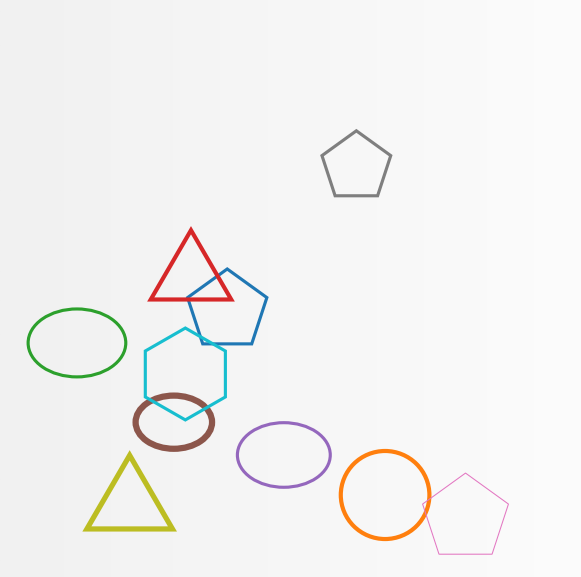[{"shape": "pentagon", "thickness": 1.5, "radius": 0.36, "center": [0.391, 0.462]}, {"shape": "circle", "thickness": 2, "radius": 0.38, "center": [0.663, 0.142]}, {"shape": "oval", "thickness": 1.5, "radius": 0.42, "center": [0.132, 0.405]}, {"shape": "triangle", "thickness": 2, "radius": 0.4, "center": [0.329, 0.521]}, {"shape": "oval", "thickness": 1.5, "radius": 0.4, "center": [0.488, 0.211]}, {"shape": "oval", "thickness": 3, "radius": 0.33, "center": [0.299, 0.268]}, {"shape": "pentagon", "thickness": 0.5, "radius": 0.39, "center": [0.801, 0.102]}, {"shape": "pentagon", "thickness": 1.5, "radius": 0.31, "center": [0.613, 0.71]}, {"shape": "triangle", "thickness": 2.5, "radius": 0.42, "center": [0.223, 0.126]}, {"shape": "hexagon", "thickness": 1.5, "radius": 0.4, "center": [0.319, 0.352]}]